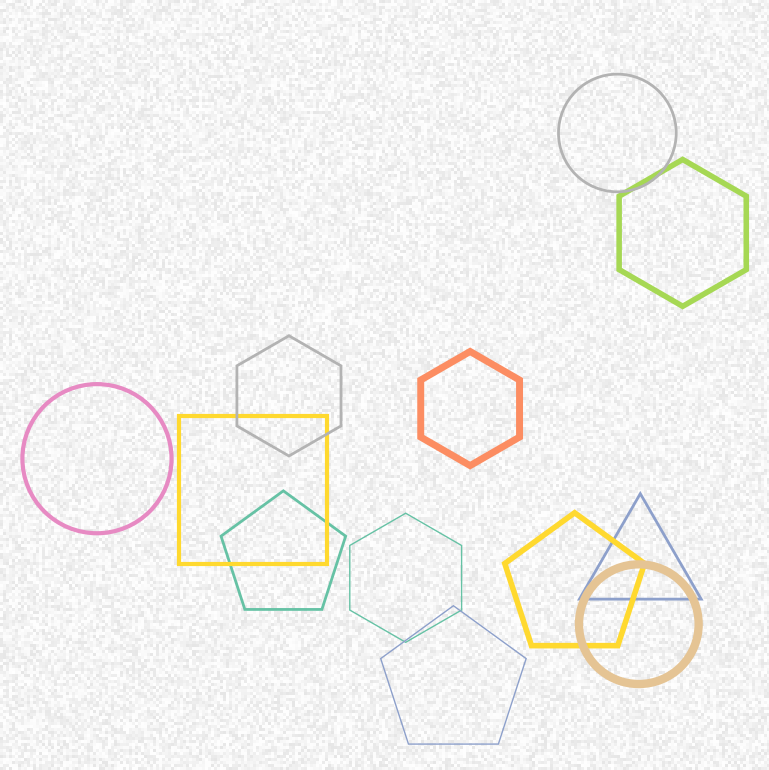[{"shape": "hexagon", "thickness": 0.5, "radius": 0.42, "center": [0.527, 0.25]}, {"shape": "pentagon", "thickness": 1, "radius": 0.43, "center": [0.368, 0.277]}, {"shape": "hexagon", "thickness": 2.5, "radius": 0.37, "center": [0.611, 0.469]}, {"shape": "pentagon", "thickness": 0.5, "radius": 0.5, "center": [0.589, 0.114]}, {"shape": "triangle", "thickness": 1, "radius": 0.46, "center": [0.832, 0.268]}, {"shape": "circle", "thickness": 1.5, "radius": 0.48, "center": [0.126, 0.404]}, {"shape": "hexagon", "thickness": 2, "radius": 0.48, "center": [0.887, 0.698]}, {"shape": "pentagon", "thickness": 2, "radius": 0.48, "center": [0.746, 0.239]}, {"shape": "square", "thickness": 1.5, "radius": 0.48, "center": [0.329, 0.364]}, {"shape": "circle", "thickness": 3, "radius": 0.39, "center": [0.83, 0.189]}, {"shape": "circle", "thickness": 1, "radius": 0.38, "center": [0.802, 0.827]}, {"shape": "hexagon", "thickness": 1, "radius": 0.39, "center": [0.375, 0.486]}]